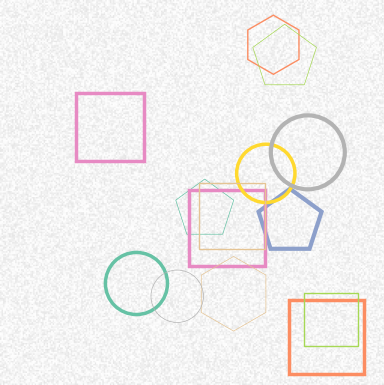[{"shape": "pentagon", "thickness": 0.5, "radius": 0.4, "center": [0.532, 0.456]}, {"shape": "circle", "thickness": 2.5, "radius": 0.4, "center": [0.354, 0.264]}, {"shape": "square", "thickness": 2.5, "radius": 0.48, "center": [0.848, 0.125]}, {"shape": "hexagon", "thickness": 1, "radius": 0.38, "center": [0.71, 0.884]}, {"shape": "pentagon", "thickness": 3, "radius": 0.43, "center": [0.753, 0.423]}, {"shape": "square", "thickness": 2.5, "radius": 0.44, "center": [0.286, 0.669]}, {"shape": "square", "thickness": 2.5, "radius": 0.49, "center": [0.589, 0.408]}, {"shape": "square", "thickness": 1, "radius": 0.35, "center": [0.861, 0.17]}, {"shape": "pentagon", "thickness": 0.5, "radius": 0.43, "center": [0.739, 0.85]}, {"shape": "circle", "thickness": 2.5, "radius": 0.38, "center": [0.69, 0.55]}, {"shape": "hexagon", "thickness": 0.5, "radius": 0.48, "center": [0.607, 0.237]}, {"shape": "square", "thickness": 1, "radius": 0.43, "center": [0.602, 0.438]}, {"shape": "circle", "thickness": 3, "radius": 0.48, "center": [0.8, 0.604]}, {"shape": "circle", "thickness": 0.5, "radius": 0.34, "center": [0.46, 0.23]}]